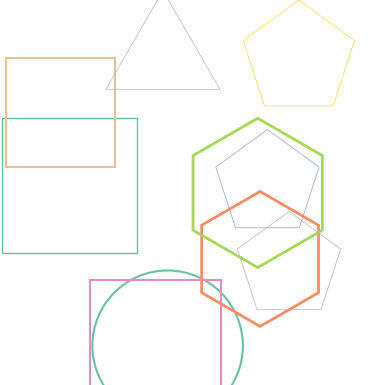[{"shape": "circle", "thickness": 1.5, "radius": 0.98, "center": [0.435, 0.102]}, {"shape": "square", "thickness": 1, "radius": 0.88, "center": [0.18, 0.518]}, {"shape": "hexagon", "thickness": 2, "radius": 0.88, "center": [0.676, 0.327]}, {"shape": "pentagon", "thickness": 0.5, "radius": 0.71, "center": [0.695, 0.522]}, {"shape": "square", "thickness": 1.5, "radius": 0.85, "center": [0.403, 0.104]}, {"shape": "hexagon", "thickness": 2, "radius": 0.97, "center": [0.669, 0.499]}, {"shape": "pentagon", "thickness": 0.5, "radius": 0.76, "center": [0.776, 0.848]}, {"shape": "square", "thickness": 1.5, "radius": 0.71, "center": [0.156, 0.707]}, {"shape": "pentagon", "thickness": 0.5, "radius": 0.71, "center": [0.751, 0.31]}, {"shape": "triangle", "thickness": 0.5, "radius": 0.85, "center": [0.423, 0.854]}]